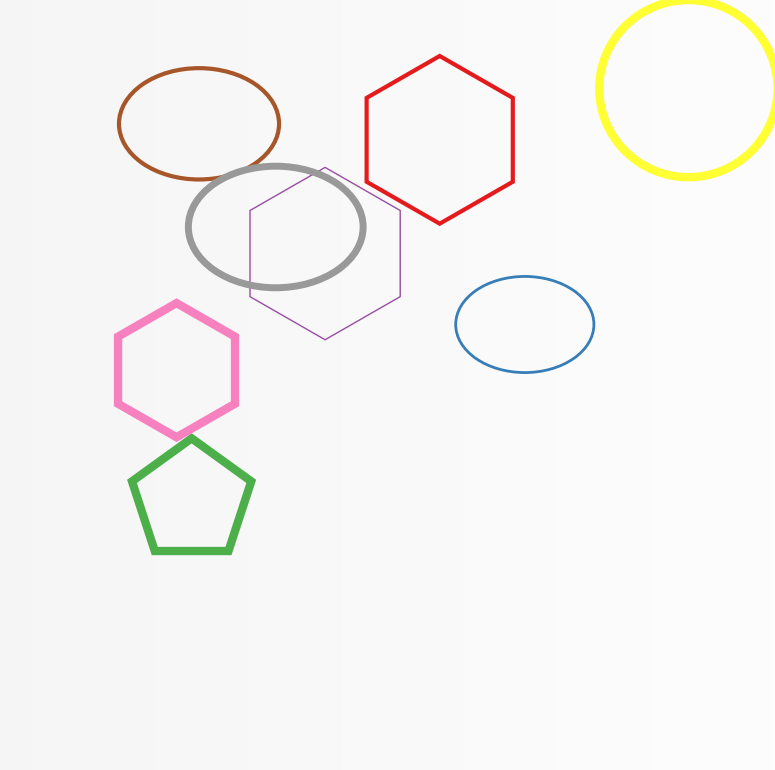[{"shape": "hexagon", "thickness": 1.5, "radius": 0.54, "center": [0.567, 0.818]}, {"shape": "oval", "thickness": 1, "radius": 0.45, "center": [0.677, 0.579]}, {"shape": "pentagon", "thickness": 3, "radius": 0.4, "center": [0.247, 0.35]}, {"shape": "hexagon", "thickness": 0.5, "radius": 0.56, "center": [0.419, 0.671]}, {"shape": "circle", "thickness": 3, "radius": 0.58, "center": [0.888, 0.885]}, {"shape": "oval", "thickness": 1.5, "radius": 0.52, "center": [0.257, 0.839]}, {"shape": "hexagon", "thickness": 3, "radius": 0.44, "center": [0.228, 0.519]}, {"shape": "oval", "thickness": 2.5, "radius": 0.56, "center": [0.356, 0.705]}]